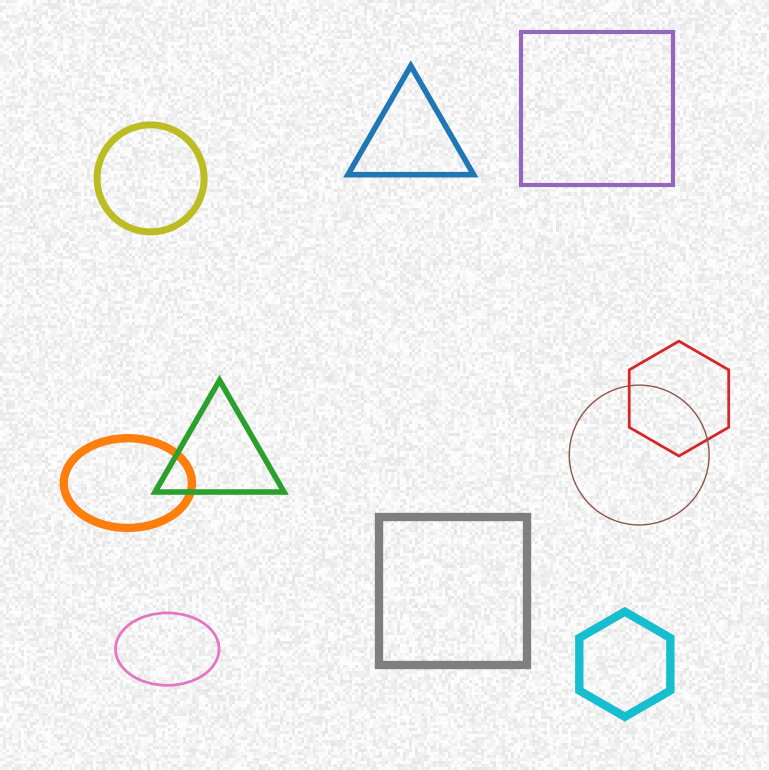[{"shape": "triangle", "thickness": 2, "radius": 0.47, "center": [0.534, 0.82]}, {"shape": "oval", "thickness": 3, "radius": 0.42, "center": [0.166, 0.373]}, {"shape": "triangle", "thickness": 2, "radius": 0.48, "center": [0.285, 0.409]}, {"shape": "hexagon", "thickness": 1, "radius": 0.37, "center": [0.882, 0.482]}, {"shape": "square", "thickness": 1.5, "radius": 0.49, "center": [0.776, 0.859]}, {"shape": "circle", "thickness": 0.5, "radius": 0.45, "center": [0.83, 0.409]}, {"shape": "oval", "thickness": 1, "radius": 0.34, "center": [0.217, 0.157]}, {"shape": "square", "thickness": 3, "radius": 0.48, "center": [0.588, 0.232]}, {"shape": "circle", "thickness": 2.5, "radius": 0.35, "center": [0.196, 0.768]}, {"shape": "hexagon", "thickness": 3, "radius": 0.34, "center": [0.811, 0.137]}]